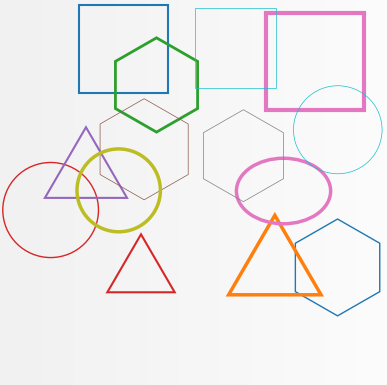[{"shape": "hexagon", "thickness": 1, "radius": 0.63, "center": [0.871, 0.305]}, {"shape": "square", "thickness": 1.5, "radius": 0.57, "center": [0.319, 0.873]}, {"shape": "triangle", "thickness": 2.5, "radius": 0.69, "center": [0.709, 0.303]}, {"shape": "hexagon", "thickness": 2, "radius": 0.61, "center": [0.404, 0.779]}, {"shape": "circle", "thickness": 1, "radius": 0.62, "center": [0.131, 0.454]}, {"shape": "triangle", "thickness": 1.5, "radius": 0.5, "center": [0.364, 0.291]}, {"shape": "triangle", "thickness": 1.5, "radius": 0.61, "center": [0.222, 0.547]}, {"shape": "hexagon", "thickness": 0.5, "radius": 0.66, "center": [0.372, 0.612]}, {"shape": "square", "thickness": 3, "radius": 0.63, "center": [0.812, 0.84]}, {"shape": "oval", "thickness": 2.5, "radius": 0.61, "center": [0.732, 0.504]}, {"shape": "hexagon", "thickness": 0.5, "radius": 0.6, "center": [0.628, 0.596]}, {"shape": "circle", "thickness": 2.5, "radius": 0.54, "center": [0.306, 0.506]}, {"shape": "circle", "thickness": 0.5, "radius": 0.57, "center": [0.872, 0.663]}, {"shape": "square", "thickness": 0.5, "radius": 0.52, "center": [0.608, 0.876]}]